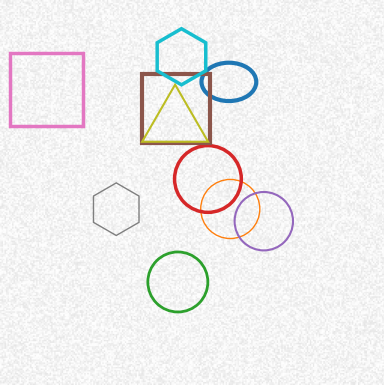[{"shape": "oval", "thickness": 3, "radius": 0.36, "center": [0.594, 0.787]}, {"shape": "circle", "thickness": 1, "radius": 0.38, "center": [0.598, 0.457]}, {"shape": "circle", "thickness": 2, "radius": 0.39, "center": [0.462, 0.268]}, {"shape": "circle", "thickness": 2.5, "radius": 0.43, "center": [0.54, 0.535]}, {"shape": "circle", "thickness": 1.5, "radius": 0.38, "center": [0.685, 0.425]}, {"shape": "square", "thickness": 3, "radius": 0.45, "center": [0.457, 0.719]}, {"shape": "square", "thickness": 2.5, "radius": 0.47, "center": [0.122, 0.767]}, {"shape": "hexagon", "thickness": 1, "radius": 0.34, "center": [0.302, 0.457]}, {"shape": "triangle", "thickness": 1.5, "radius": 0.49, "center": [0.455, 0.681]}, {"shape": "hexagon", "thickness": 2.5, "radius": 0.36, "center": [0.471, 0.853]}]